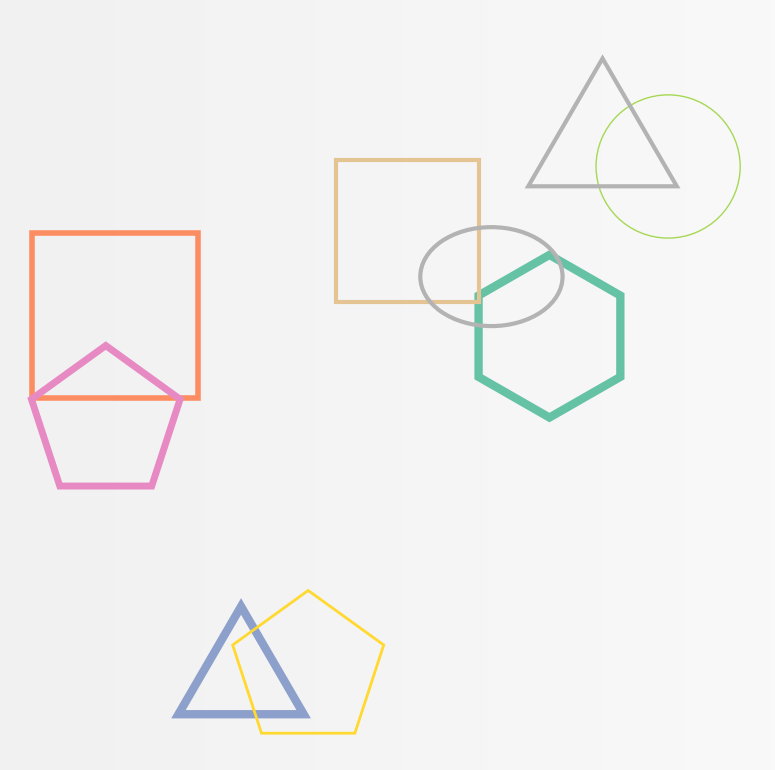[{"shape": "hexagon", "thickness": 3, "radius": 0.53, "center": [0.709, 0.563]}, {"shape": "square", "thickness": 2, "radius": 0.54, "center": [0.149, 0.59]}, {"shape": "triangle", "thickness": 3, "radius": 0.47, "center": [0.311, 0.119]}, {"shape": "pentagon", "thickness": 2.5, "radius": 0.5, "center": [0.136, 0.45]}, {"shape": "circle", "thickness": 0.5, "radius": 0.46, "center": [0.862, 0.784]}, {"shape": "pentagon", "thickness": 1, "radius": 0.51, "center": [0.398, 0.131]}, {"shape": "square", "thickness": 1.5, "radius": 0.46, "center": [0.526, 0.7]}, {"shape": "oval", "thickness": 1.5, "radius": 0.46, "center": [0.634, 0.641]}, {"shape": "triangle", "thickness": 1.5, "radius": 0.55, "center": [0.777, 0.813]}]